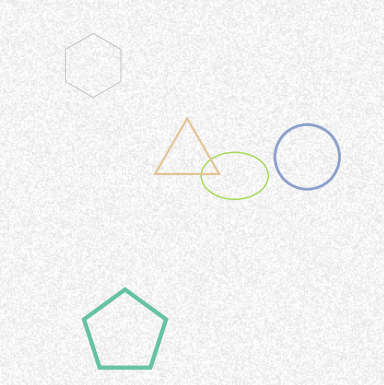[{"shape": "pentagon", "thickness": 3, "radius": 0.56, "center": [0.325, 0.136]}, {"shape": "circle", "thickness": 2, "radius": 0.42, "center": [0.798, 0.592]}, {"shape": "oval", "thickness": 1, "radius": 0.44, "center": [0.61, 0.543]}, {"shape": "triangle", "thickness": 1.5, "radius": 0.48, "center": [0.486, 0.596]}, {"shape": "hexagon", "thickness": 0.5, "radius": 0.42, "center": [0.242, 0.83]}]